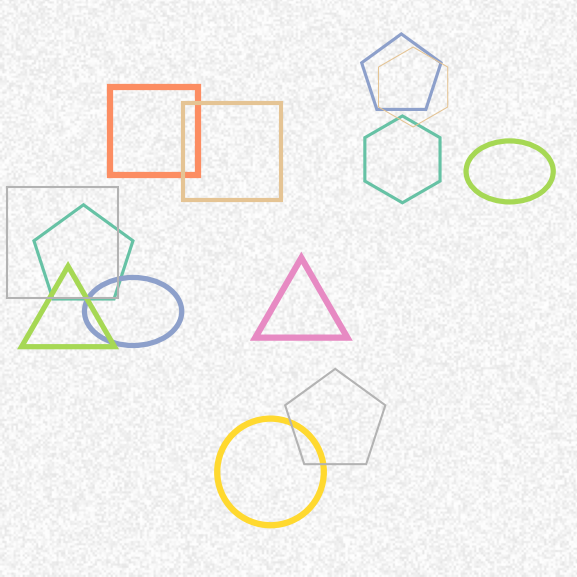[{"shape": "hexagon", "thickness": 1.5, "radius": 0.38, "center": [0.697, 0.723]}, {"shape": "pentagon", "thickness": 1.5, "radius": 0.45, "center": [0.145, 0.554]}, {"shape": "square", "thickness": 3, "radius": 0.38, "center": [0.267, 0.772]}, {"shape": "pentagon", "thickness": 1.5, "radius": 0.36, "center": [0.695, 0.868]}, {"shape": "oval", "thickness": 2.5, "radius": 0.42, "center": [0.23, 0.46]}, {"shape": "triangle", "thickness": 3, "radius": 0.46, "center": [0.522, 0.461]}, {"shape": "oval", "thickness": 2.5, "radius": 0.38, "center": [0.883, 0.702]}, {"shape": "triangle", "thickness": 2.5, "radius": 0.46, "center": [0.118, 0.445]}, {"shape": "circle", "thickness": 3, "radius": 0.46, "center": [0.468, 0.182]}, {"shape": "hexagon", "thickness": 0.5, "radius": 0.35, "center": [0.715, 0.848]}, {"shape": "square", "thickness": 2, "radius": 0.42, "center": [0.401, 0.737]}, {"shape": "pentagon", "thickness": 1, "radius": 0.46, "center": [0.58, 0.269]}, {"shape": "square", "thickness": 1, "radius": 0.48, "center": [0.108, 0.579]}]